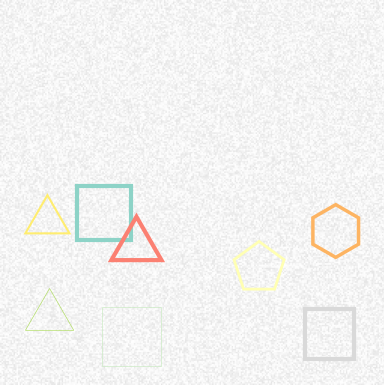[{"shape": "square", "thickness": 3, "radius": 0.35, "center": [0.27, 0.447]}, {"shape": "pentagon", "thickness": 2, "radius": 0.34, "center": [0.673, 0.304]}, {"shape": "triangle", "thickness": 3, "radius": 0.38, "center": [0.354, 0.362]}, {"shape": "hexagon", "thickness": 2.5, "radius": 0.34, "center": [0.872, 0.4]}, {"shape": "triangle", "thickness": 0.5, "radius": 0.36, "center": [0.129, 0.178]}, {"shape": "square", "thickness": 3, "radius": 0.32, "center": [0.856, 0.132]}, {"shape": "square", "thickness": 0.5, "radius": 0.38, "center": [0.341, 0.125]}, {"shape": "triangle", "thickness": 1.5, "radius": 0.33, "center": [0.123, 0.427]}]